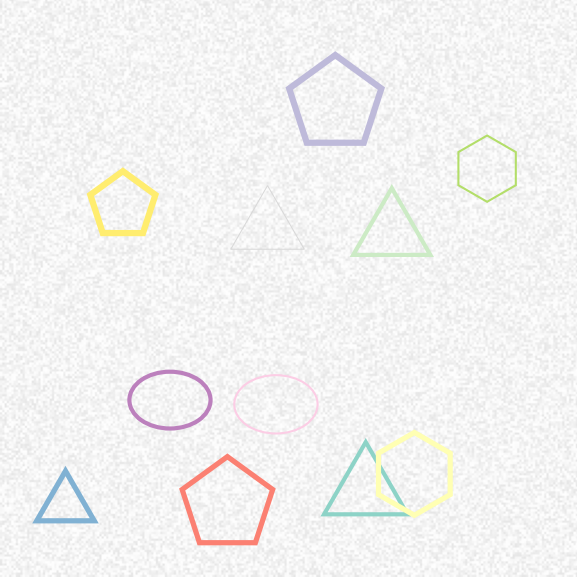[{"shape": "triangle", "thickness": 2, "radius": 0.42, "center": [0.633, 0.15]}, {"shape": "hexagon", "thickness": 2.5, "radius": 0.36, "center": [0.717, 0.179]}, {"shape": "pentagon", "thickness": 3, "radius": 0.42, "center": [0.581, 0.82]}, {"shape": "pentagon", "thickness": 2.5, "radius": 0.41, "center": [0.394, 0.126]}, {"shape": "triangle", "thickness": 2.5, "radius": 0.29, "center": [0.113, 0.126]}, {"shape": "hexagon", "thickness": 1, "radius": 0.29, "center": [0.843, 0.707]}, {"shape": "oval", "thickness": 1, "radius": 0.36, "center": [0.478, 0.299]}, {"shape": "triangle", "thickness": 0.5, "radius": 0.37, "center": [0.463, 0.604]}, {"shape": "oval", "thickness": 2, "radius": 0.35, "center": [0.294, 0.306]}, {"shape": "triangle", "thickness": 2, "radius": 0.39, "center": [0.678, 0.596]}, {"shape": "pentagon", "thickness": 3, "radius": 0.3, "center": [0.213, 0.643]}]